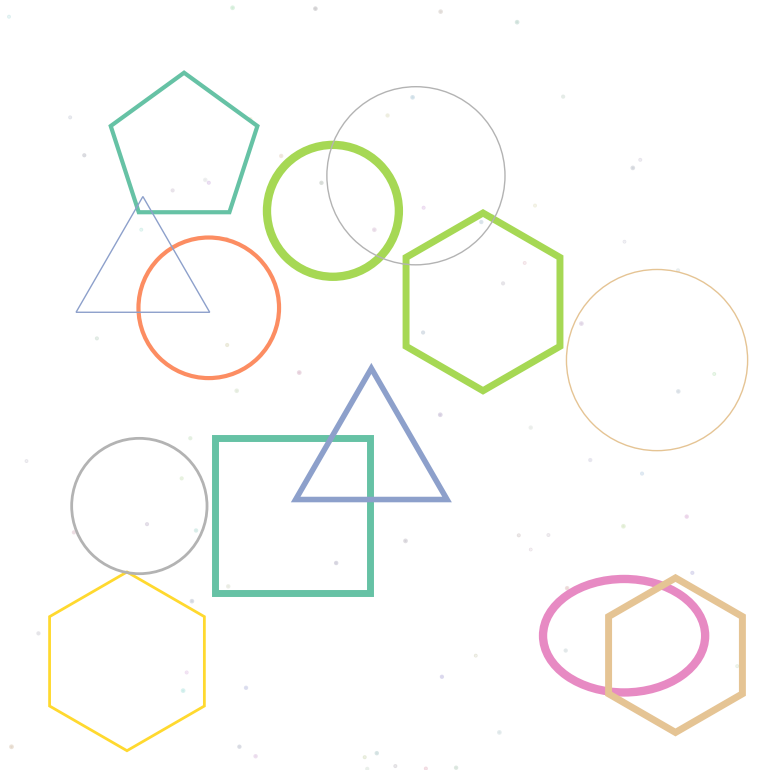[{"shape": "square", "thickness": 2.5, "radius": 0.5, "center": [0.38, 0.33]}, {"shape": "pentagon", "thickness": 1.5, "radius": 0.5, "center": [0.239, 0.805]}, {"shape": "circle", "thickness": 1.5, "radius": 0.46, "center": [0.271, 0.6]}, {"shape": "triangle", "thickness": 2, "radius": 0.57, "center": [0.482, 0.408]}, {"shape": "triangle", "thickness": 0.5, "radius": 0.5, "center": [0.186, 0.645]}, {"shape": "oval", "thickness": 3, "radius": 0.53, "center": [0.811, 0.174]}, {"shape": "circle", "thickness": 3, "radius": 0.43, "center": [0.432, 0.726]}, {"shape": "hexagon", "thickness": 2.5, "radius": 0.58, "center": [0.627, 0.608]}, {"shape": "hexagon", "thickness": 1, "radius": 0.58, "center": [0.165, 0.141]}, {"shape": "hexagon", "thickness": 2.5, "radius": 0.5, "center": [0.877, 0.149]}, {"shape": "circle", "thickness": 0.5, "radius": 0.59, "center": [0.853, 0.532]}, {"shape": "circle", "thickness": 1, "radius": 0.44, "center": [0.181, 0.343]}, {"shape": "circle", "thickness": 0.5, "radius": 0.58, "center": [0.54, 0.772]}]